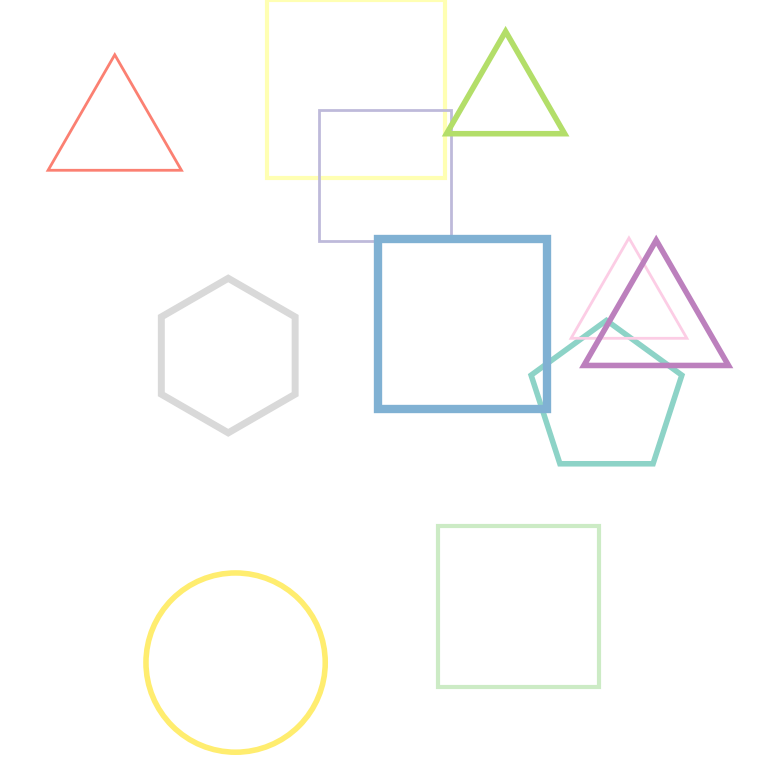[{"shape": "pentagon", "thickness": 2, "radius": 0.51, "center": [0.788, 0.481]}, {"shape": "square", "thickness": 1.5, "radius": 0.58, "center": [0.463, 0.884]}, {"shape": "square", "thickness": 1, "radius": 0.43, "center": [0.5, 0.772]}, {"shape": "triangle", "thickness": 1, "radius": 0.5, "center": [0.149, 0.829]}, {"shape": "square", "thickness": 3, "radius": 0.55, "center": [0.601, 0.579]}, {"shape": "triangle", "thickness": 2, "radius": 0.44, "center": [0.657, 0.871]}, {"shape": "triangle", "thickness": 1, "radius": 0.43, "center": [0.817, 0.604]}, {"shape": "hexagon", "thickness": 2.5, "radius": 0.5, "center": [0.296, 0.538]}, {"shape": "triangle", "thickness": 2, "radius": 0.54, "center": [0.852, 0.58]}, {"shape": "square", "thickness": 1.5, "radius": 0.52, "center": [0.674, 0.213]}, {"shape": "circle", "thickness": 2, "radius": 0.58, "center": [0.306, 0.14]}]